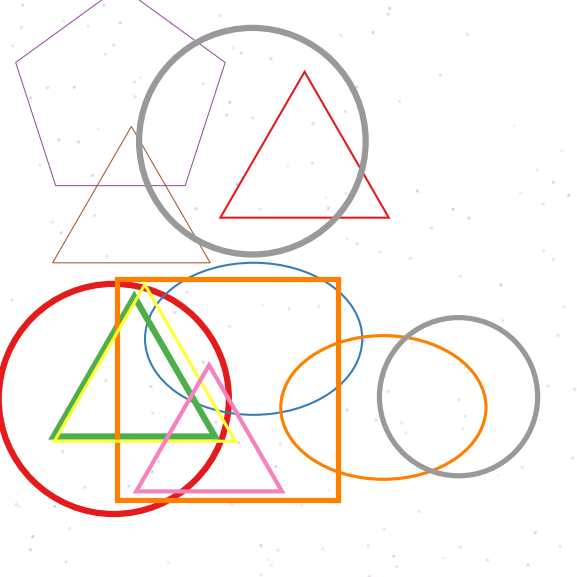[{"shape": "circle", "thickness": 3, "radius": 1.0, "center": [0.197, 0.308]}, {"shape": "triangle", "thickness": 1, "radius": 0.84, "center": [0.527, 0.706]}, {"shape": "oval", "thickness": 1, "radius": 0.94, "center": [0.439, 0.412]}, {"shape": "triangle", "thickness": 3, "radius": 0.81, "center": [0.233, 0.324]}, {"shape": "pentagon", "thickness": 0.5, "radius": 0.95, "center": [0.209, 0.832]}, {"shape": "square", "thickness": 2.5, "radius": 0.96, "center": [0.395, 0.324]}, {"shape": "oval", "thickness": 1.5, "radius": 0.89, "center": [0.664, 0.294]}, {"shape": "triangle", "thickness": 1.5, "radius": 0.9, "center": [0.251, 0.325]}, {"shape": "triangle", "thickness": 0.5, "radius": 0.79, "center": [0.228, 0.623]}, {"shape": "triangle", "thickness": 2, "radius": 0.73, "center": [0.362, 0.221]}, {"shape": "circle", "thickness": 2.5, "radius": 0.68, "center": [0.794, 0.312]}, {"shape": "circle", "thickness": 3, "radius": 0.98, "center": [0.437, 0.755]}]